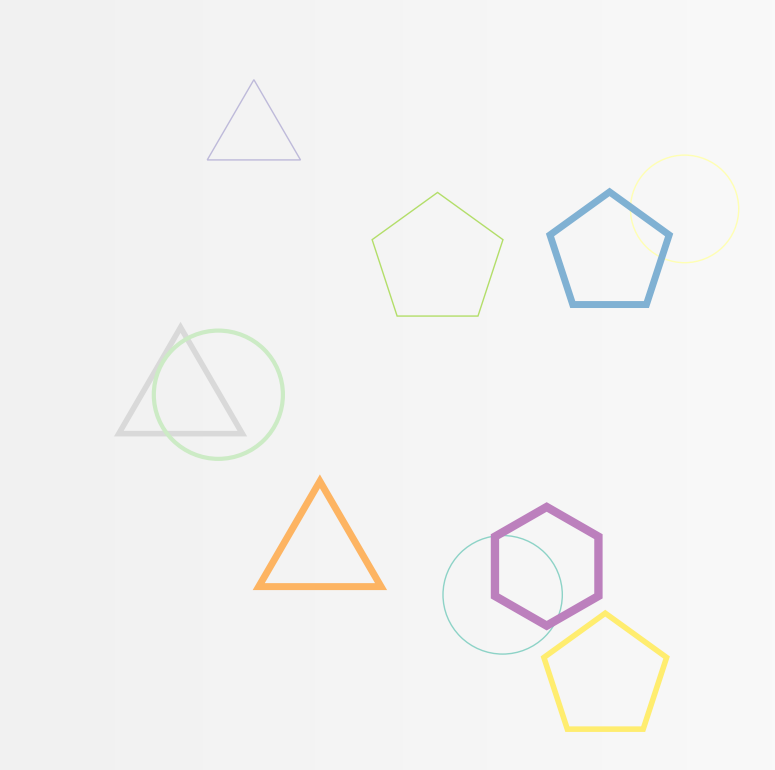[{"shape": "circle", "thickness": 0.5, "radius": 0.38, "center": [0.649, 0.228]}, {"shape": "circle", "thickness": 0.5, "radius": 0.35, "center": [0.883, 0.729]}, {"shape": "triangle", "thickness": 0.5, "radius": 0.35, "center": [0.328, 0.827]}, {"shape": "pentagon", "thickness": 2.5, "radius": 0.4, "center": [0.787, 0.67]}, {"shape": "triangle", "thickness": 2.5, "radius": 0.46, "center": [0.413, 0.284]}, {"shape": "pentagon", "thickness": 0.5, "radius": 0.44, "center": [0.565, 0.661]}, {"shape": "triangle", "thickness": 2, "radius": 0.46, "center": [0.233, 0.483]}, {"shape": "hexagon", "thickness": 3, "radius": 0.39, "center": [0.705, 0.265]}, {"shape": "circle", "thickness": 1.5, "radius": 0.42, "center": [0.282, 0.487]}, {"shape": "pentagon", "thickness": 2, "radius": 0.42, "center": [0.781, 0.12]}]